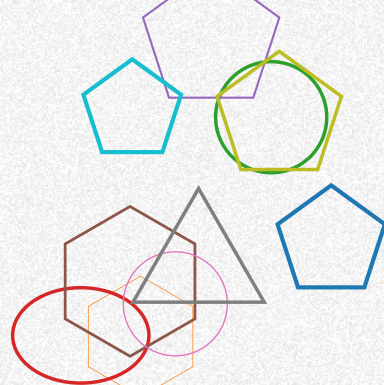[{"shape": "pentagon", "thickness": 3, "radius": 0.73, "center": [0.86, 0.372]}, {"shape": "hexagon", "thickness": 0.5, "radius": 0.78, "center": [0.365, 0.126]}, {"shape": "circle", "thickness": 2.5, "radius": 0.72, "center": [0.704, 0.696]}, {"shape": "oval", "thickness": 2.5, "radius": 0.89, "center": [0.21, 0.129]}, {"shape": "pentagon", "thickness": 1.5, "radius": 0.93, "center": [0.548, 0.897]}, {"shape": "hexagon", "thickness": 2, "radius": 0.97, "center": [0.338, 0.269]}, {"shape": "circle", "thickness": 1, "radius": 0.68, "center": [0.455, 0.211]}, {"shape": "triangle", "thickness": 2.5, "radius": 0.98, "center": [0.516, 0.314]}, {"shape": "pentagon", "thickness": 2.5, "radius": 0.85, "center": [0.725, 0.697]}, {"shape": "pentagon", "thickness": 3, "radius": 0.67, "center": [0.344, 0.713]}]